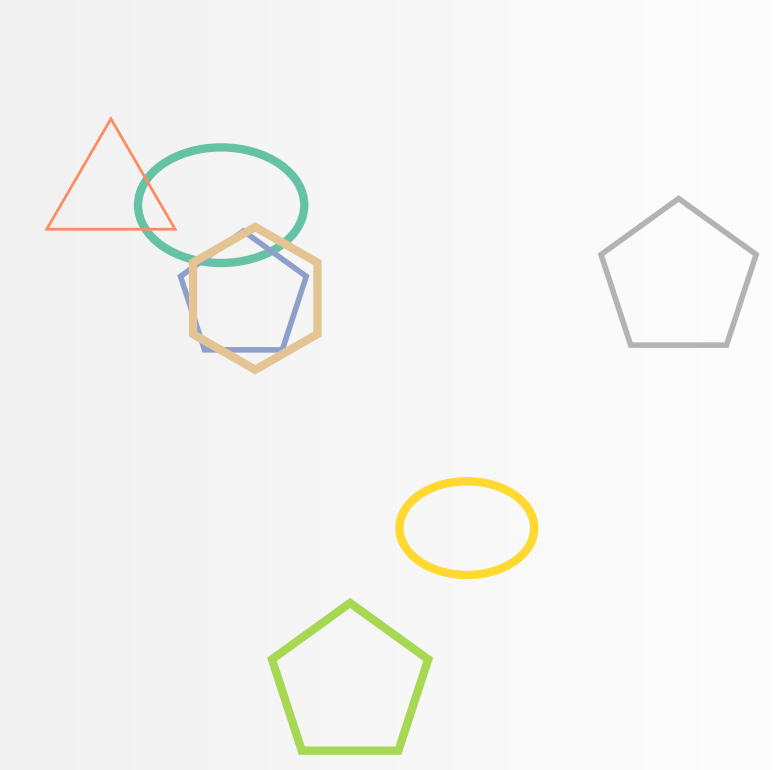[{"shape": "oval", "thickness": 3, "radius": 0.54, "center": [0.285, 0.734]}, {"shape": "triangle", "thickness": 1, "radius": 0.48, "center": [0.143, 0.75]}, {"shape": "pentagon", "thickness": 2, "radius": 0.43, "center": [0.314, 0.615]}, {"shape": "pentagon", "thickness": 3, "radius": 0.53, "center": [0.452, 0.111]}, {"shape": "oval", "thickness": 3, "radius": 0.43, "center": [0.602, 0.314]}, {"shape": "hexagon", "thickness": 3, "radius": 0.46, "center": [0.329, 0.613]}, {"shape": "pentagon", "thickness": 2, "radius": 0.53, "center": [0.876, 0.637]}]